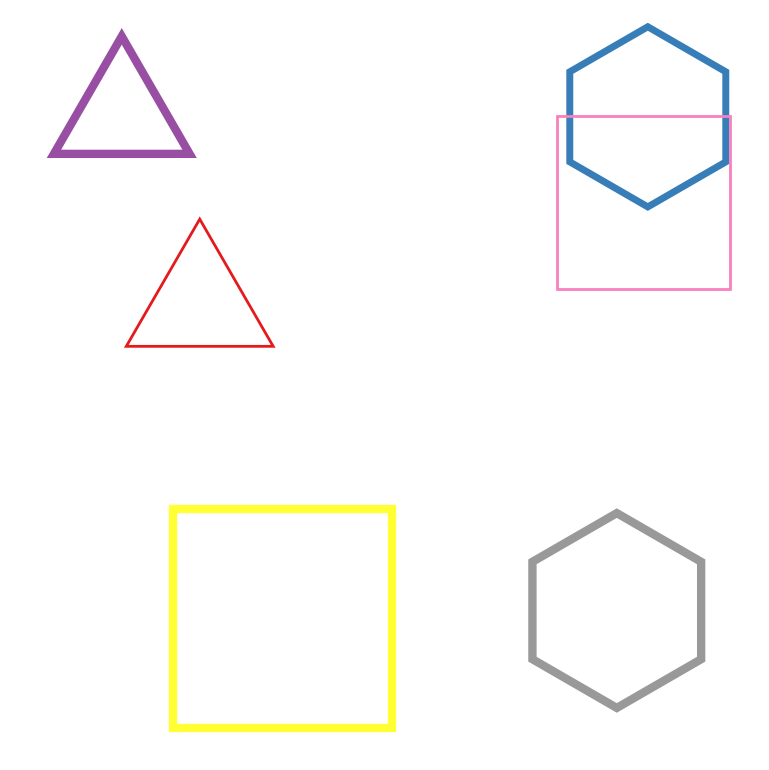[{"shape": "triangle", "thickness": 1, "radius": 0.55, "center": [0.259, 0.605]}, {"shape": "hexagon", "thickness": 2.5, "radius": 0.58, "center": [0.841, 0.848]}, {"shape": "triangle", "thickness": 3, "radius": 0.51, "center": [0.158, 0.851]}, {"shape": "square", "thickness": 3, "radius": 0.71, "center": [0.367, 0.197]}, {"shape": "square", "thickness": 1, "radius": 0.56, "center": [0.835, 0.737]}, {"shape": "hexagon", "thickness": 3, "radius": 0.63, "center": [0.801, 0.207]}]